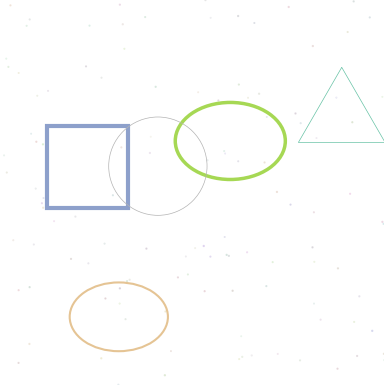[{"shape": "triangle", "thickness": 0.5, "radius": 0.65, "center": [0.888, 0.695]}, {"shape": "square", "thickness": 3, "radius": 0.53, "center": [0.227, 0.566]}, {"shape": "oval", "thickness": 2.5, "radius": 0.71, "center": [0.598, 0.634]}, {"shape": "oval", "thickness": 1.5, "radius": 0.64, "center": [0.309, 0.177]}, {"shape": "circle", "thickness": 0.5, "radius": 0.64, "center": [0.41, 0.568]}]